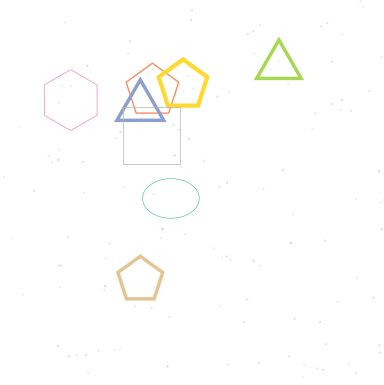[{"shape": "oval", "thickness": 0.5, "radius": 0.37, "center": [0.444, 0.485]}, {"shape": "pentagon", "thickness": 1, "radius": 0.36, "center": [0.396, 0.764]}, {"shape": "triangle", "thickness": 2.5, "radius": 0.35, "center": [0.364, 0.723]}, {"shape": "hexagon", "thickness": 0.5, "radius": 0.4, "center": [0.184, 0.74]}, {"shape": "triangle", "thickness": 2.5, "radius": 0.33, "center": [0.724, 0.83]}, {"shape": "pentagon", "thickness": 3, "radius": 0.33, "center": [0.475, 0.779]}, {"shape": "pentagon", "thickness": 2.5, "radius": 0.31, "center": [0.364, 0.273]}, {"shape": "square", "thickness": 0.5, "radius": 0.37, "center": [0.394, 0.647]}]